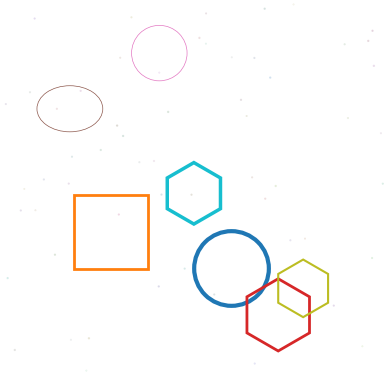[{"shape": "circle", "thickness": 3, "radius": 0.48, "center": [0.601, 0.303]}, {"shape": "square", "thickness": 2, "radius": 0.48, "center": [0.289, 0.397]}, {"shape": "hexagon", "thickness": 2, "radius": 0.47, "center": [0.723, 0.182]}, {"shape": "oval", "thickness": 0.5, "radius": 0.43, "center": [0.181, 0.717]}, {"shape": "circle", "thickness": 0.5, "radius": 0.36, "center": [0.414, 0.862]}, {"shape": "hexagon", "thickness": 1.5, "radius": 0.37, "center": [0.787, 0.251]}, {"shape": "hexagon", "thickness": 2.5, "radius": 0.4, "center": [0.504, 0.498]}]